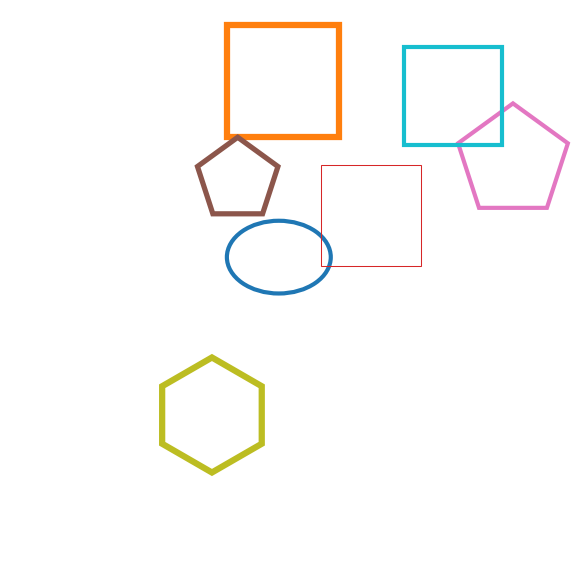[{"shape": "oval", "thickness": 2, "radius": 0.45, "center": [0.483, 0.554]}, {"shape": "square", "thickness": 3, "radius": 0.48, "center": [0.49, 0.858]}, {"shape": "square", "thickness": 0.5, "radius": 0.43, "center": [0.643, 0.626]}, {"shape": "pentagon", "thickness": 2.5, "radius": 0.37, "center": [0.412, 0.688]}, {"shape": "pentagon", "thickness": 2, "radius": 0.5, "center": [0.888, 0.72]}, {"shape": "hexagon", "thickness": 3, "radius": 0.5, "center": [0.367, 0.281]}, {"shape": "square", "thickness": 2, "radius": 0.42, "center": [0.784, 0.833]}]